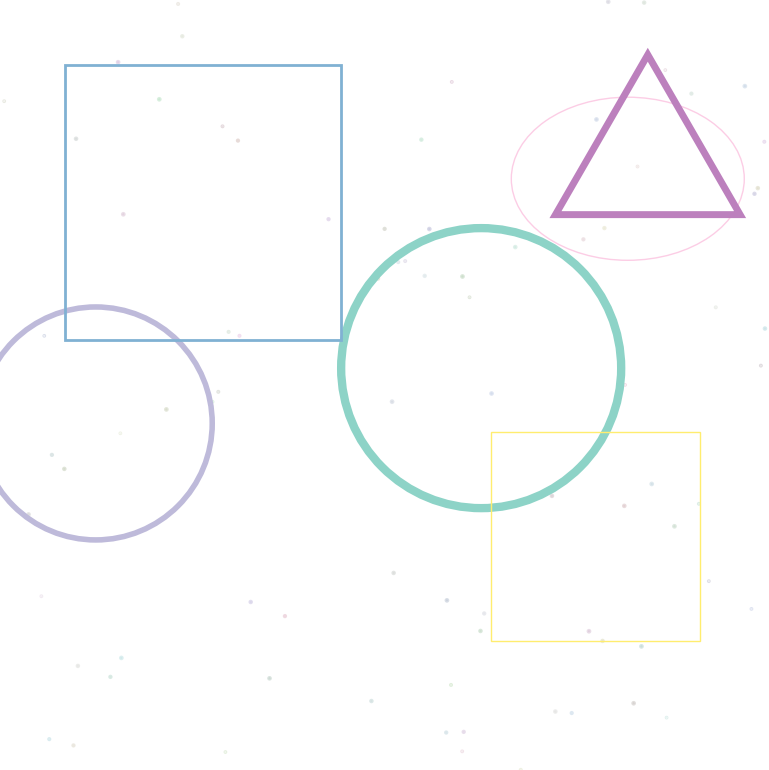[{"shape": "circle", "thickness": 3, "radius": 0.91, "center": [0.625, 0.522]}, {"shape": "circle", "thickness": 2, "radius": 0.76, "center": [0.124, 0.45]}, {"shape": "square", "thickness": 1, "radius": 0.9, "center": [0.263, 0.737]}, {"shape": "oval", "thickness": 0.5, "radius": 0.76, "center": [0.815, 0.768]}, {"shape": "triangle", "thickness": 2.5, "radius": 0.69, "center": [0.841, 0.79]}, {"shape": "square", "thickness": 0.5, "radius": 0.68, "center": [0.774, 0.304]}]